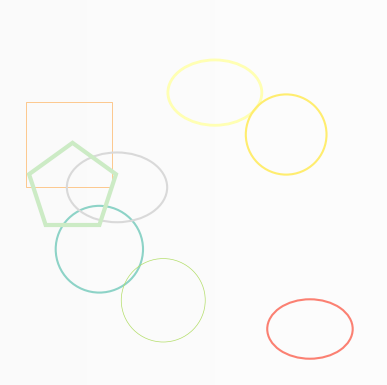[{"shape": "circle", "thickness": 1.5, "radius": 0.56, "center": [0.256, 0.353]}, {"shape": "oval", "thickness": 2, "radius": 0.61, "center": [0.554, 0.759]}, {"shape": "oval", "thickness": 1.5, "radius": 0.55, "center": [0.8, 0.145]}, {"shape": "square", "thickness": 0.5, "radius": 0.55, "center": [0.178, 0.626]}, {"shape": "circle", "thickness": 0.5, "radius": 0.54, "center": [0.421, 0.22]}, {"shape": "oval", "thickness": 1.5, "radius": 0.65, "center": [0.302, 0.513]}, {"shape": "pentagon", "thickness": 3, "radius": 0.59, "center": [0.187, 0.511]}, {"shape": "circle", "thickness": 1.5, "radius": 0.52, "center": [0.738, 0.651]}]